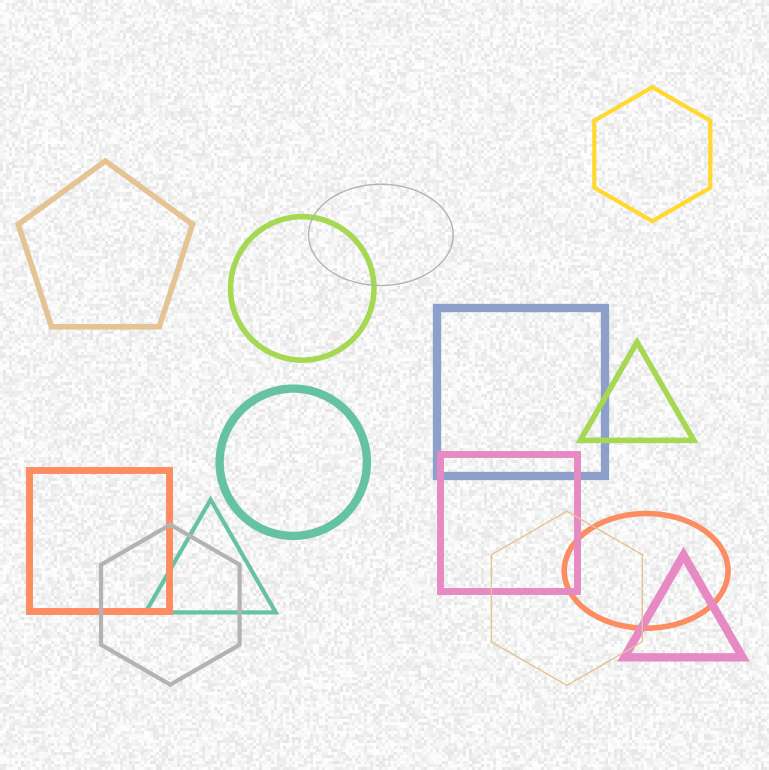[{"shape": "circle", "thickness": 3, "radius": 0.48, "center": [0.381, 0.4]}, {"shape": "triangle", "thickness": 1.5, "radius": 0.49, "center": [0.274, 0.254]}, {"shape": "square", "thickness": 2.5, "radius": 0.46, "center": [0.128, 0.298]}, {"shape": "oval", "thickness": 2, "radius": 0.53, "center": [0.839, 0.259]}, {"shape": "square", "thickness": 3, "radius": 0.54, "center": [0.676, 0.491]}, {"shape": "triangle", "thickness": 3, "radius": 0.44, "center": [0.888, 0.191]}, {"shape": "square", "thickness": 2.5, "radius": 0.45, "center": [0.661, 0.322]}, {"shape": "triangle", "thickness": 2, "radius": 0.43, "center": [0.827, 0.471]}, {"shape": "circle", "thickness": 2, "radius": 0.47, "center": [0.393, 0.625]}, {"shape": "hexagon", "thickness": 1.5, "radius": 0.43, "center": [0.847, 0.8]}, {"shape": "hexagon", "thickness": 0.5, "radius": 0.57, "center": [0.736, 0.223]}, {"shape": "pentagon", "thickness": 2, "radius": 0.6, "center": [0.137, 0.672]}, {"shape": "hexagon", "thickness": 1.5, "radius": 0.52, "center": [0.221, 0.215]}, {"shape": "oval", "thickness": 0.5, "radius": 0.47, "center": [0.495, 0.695]}]